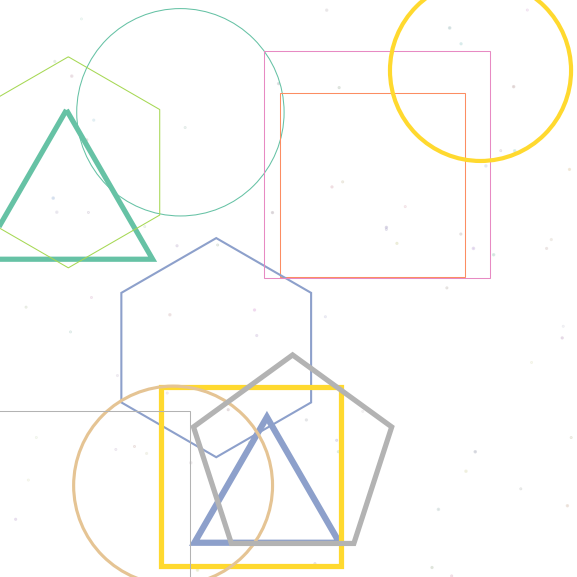[{"shape": "triangle", "thickness": 2.5, "radius": 0.86, "center": [0.115, 0.636]}, {"shape": "circle", "thickness": 0.5, "radius": 0.9, "center": [0.312, 0.805]}, {"shape": "square", "thickness": 0.5, "radius": 0.8, "center": [0.646, 0.679]}, {"shape": "hexagon", "thickness": 1, "radius": 0.95, "center": [0.374, 0.397]}, {"shape": "triangle", "thickness": 3, "radius": 0.73, "center": [0.462, 0.132]}, {"shape": "square", "thickness": 0.5, "radius": 0.98, "center": [0.653, 0.715]}, {"shape": "hexagon", "thickness": 0.5, "radius": 0.91, "center": [0.118, 0.718]}, {"shape": "square", "thickness": 2.5, "radius": 0.78, "center": [0.434, 0.174]}, {"shape": "circle", "thickness": 2, "radius": 0.78, "center": [0.832, 0.877]}, {"shape": "circle", "thickness": 1.5, "radius": 0.86, "center": [0.3, 0.158]}, {"shape": "pentagon", "thickness": 2.5, "radius": 0.9, "center": [0.507, 0.204]}, {"shape": "square", "thickness": 0.5, "radius": 0.88, "center": [0.153, 0.112]}]